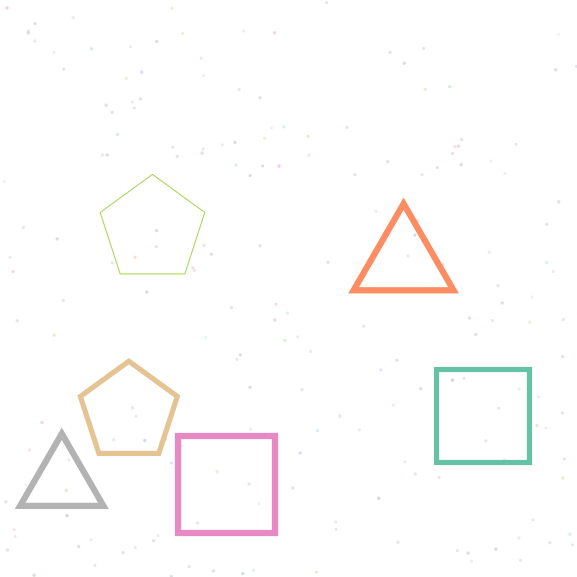[{"shape": "square", "thickness": 2.5, "radius": 0.4, "center": [0.835, 0.279]}, {"shape": "triangle", "thickness": 3, "radius": 0.5, "center": [0.699, 0.546]}, {"shape": "square", "thickness": 3, "radius": 0.42, "center": [0.392, 0.159]}, {"shape": "pentagon", "thickness": 0.5, "radius": 0.48, "center": [0.264, 0.602]}, {"shape": "pentagon", "thickness": 2.5, "radius": 0.44, "center": [0.223, 0.285]}, {"shape": "triangle", "thickness": 3, "radius": 0.42, "center": [0.107, 0.165]}]